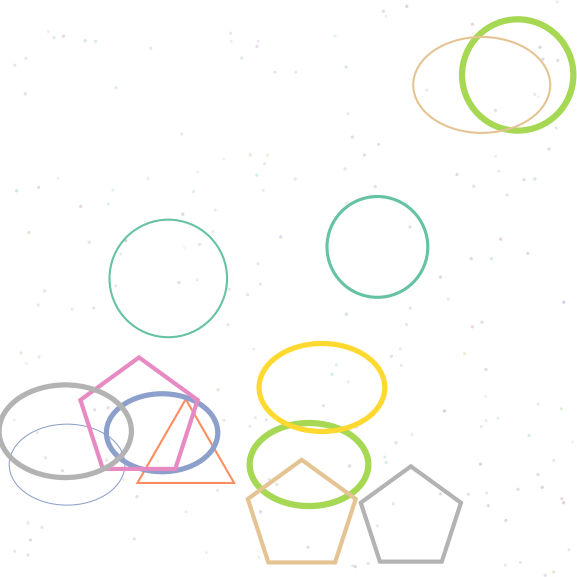[{"shape": "circle", "thickness": 1, "radius": 0.51, "center": [0.291, 0.517]}, {"shape": "circle", "thickness": 1.5, "radius": 0.44, "center": [0.653, 0.572]}, {"shape": "triangle", "thickness": 1, "radius": 0.48, "center": [0.322, 0.211]}, {"shape": "oval", "thickness": 0.5, "radius": 0.5, "center": [0.116, 0.195]}, {"shape": "oval", "thickness": 2.5, "radius": 0.48, "center": [0.281, 0.25]}, {"shape": "pentagon", "thickness": 2, "radius": 0.53, "center": [0.241, 0.273]}, {"shape": "oval", "thickness": 3, "radius": 0.51, "center": [0.535, 0.195]}, {"shape": "circle", "thickness": 3, "radius": 0.48, "center": [0.896, 0.869]}, {"shape": "oval", "thickness": 2.5, "radius": 0.54, "center": [0.557, 0.328]}, {"shape": "oval", "thickness": 1, "radius": 0.59, "center": [0.834, 0.852]}, {"shape": "pentagon", "thickness": 2, "radius": 0.49, "center": [0.522, 0.105]}, {"shape": "oval", "thickness": 2.5, "radius": 0.57, "center": [0.113, 0.252]}, {"shape": "pentagon", "thickness": 2, "radius": 0.46, "center": [0.711, 0.1]}]